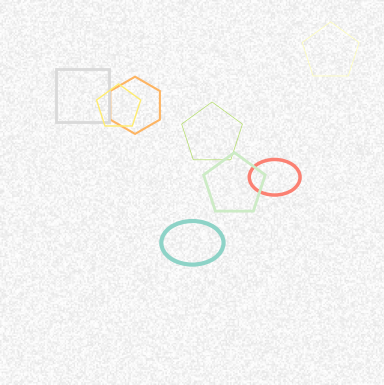[{"shape": "oval", "thickness": 3, "radius": 0.4, "center": [0.5, 0.369]}, {"shape": "pentagon", "thickness": 0.5, "radius": 0.39, "center": [0.859, 0.866]}, {"shape": "oval", "thickness": 2.5, "radius": 0.33, "center": [0.713, 0.54]}, {"shape": "hexagon", "thickness": 1.5, "radius": 0.37, "center": [0.351, 0.726]}, {"shape": "pentagon", "thickness": 0.5, "radius": 0.42, "center": [0.551, 0.652]}, {"shape": "square", "thickness": 2, "radius": 0.35, "center": [0.215, 0.752]}, {"shape": "pentagon", "thickness": 2, "radius": 0.42, "center": [0.609, 0.52]}, {"shape": "pentagon", "thickness": 1, "radius": 0.3, "center": [0.308, 0.722]}]